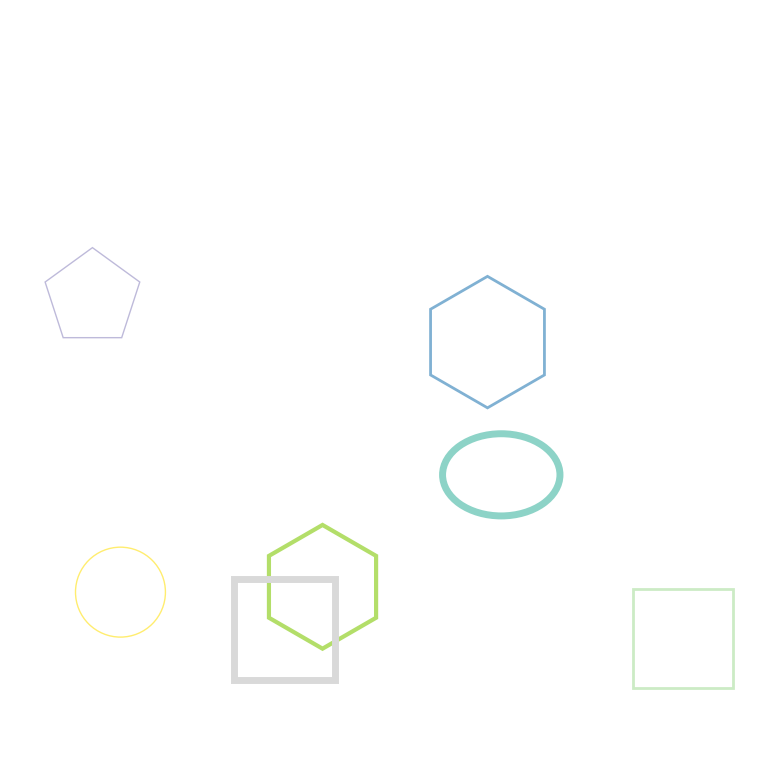[{"shape": "oval", "thickness": 2.5, "radius": 0.38, "center": [0.651, 0.383]}, {"shape": "pentagon", "thickness": 0.5, "radius": 0.32, "center": [0.12, 0.614]}, {"shape": "hexagon", "thickness": 1, "radius": 0.43, "center": [0.633, 0.556]}, {"shape": "hexagon", "thickness": 1.5, "radius": 0.4, "center": [0.419, 0.238]}, {"shape": "square", "thickness": 2.5, "radius": 0.33, "center": [0.369, 0.183]}, {"shape": "square", "thickness": 1, "radius": 0.32, "center": [0.887, 0.171]}, {"shape": "circle", "thickness": 0.5, "radius": 0.29, "center": [0.156, 0.231]}]